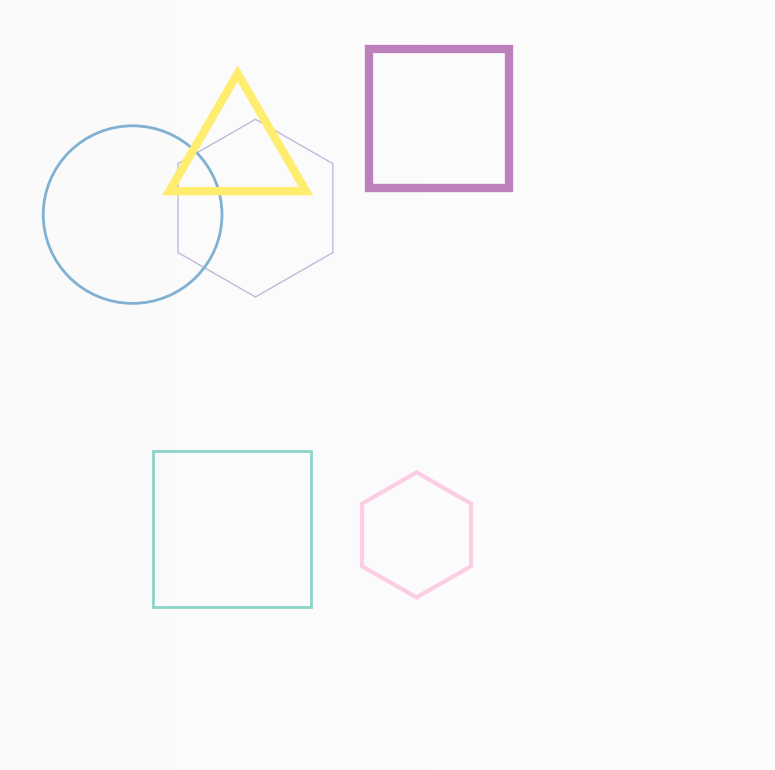[{"shape": "square", "thickness": 1, "radius": 0.51, "center": [0.299, 0.313]}, {"shape": "hexagon", "thickness": 0.5, "radius": 0.58, "center": [0.33, 0.73]}, {"shape": "circle", "thickness": 1, "radius": 0.58, "center": [0.171, 0.721]}, {"shape": "hexagon", "thickness": 1.5, "radius": 0.41, "center": [0.537, 0.305]}, {"shape": "square", "thickness": 3, "radius": 0.45, "center": [0.567, 0.846]}, {"shape": "triangle", "thickness": 3, "radius": 0.51, "center": [0.307, 0.803]}]